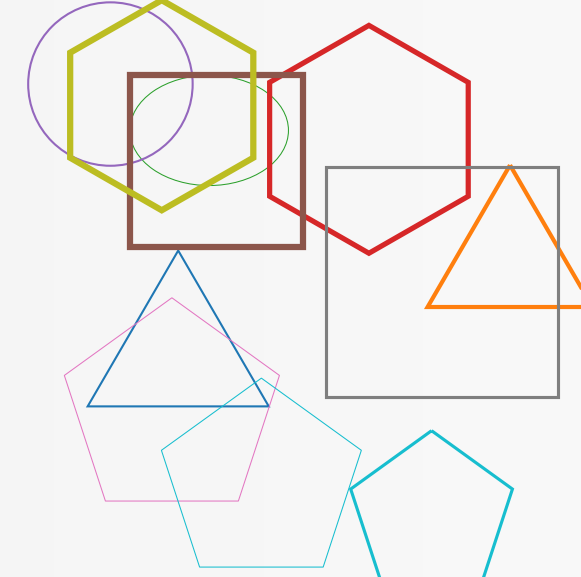[{"shape": "triangle", "thickness": 1, "radius": 0.9, "center": [0.307, 0.385]}, {"shape": "triangle", "thickness": 2, "radius": 0.82, "center": [0.877, 0.549]}, {"shape": "oval", "thickness": 0.5, "radius": 0.68, "center": [0.36, 0.773]}, {"shape": "hexagon", "thickness": 2.5, "radius": 0.99, "center": [0.635, 0.758]}, {"shape": "circle", "thickness": 1, "radius": 0.71, "center": [0.19, 0.854]}, {"shape": "square", "thickness": 3, "radius": 0.74, "center": [0.372, 0.72]}, {"shape": "pentagon", "thickness": 0.5, "radius": 0.97, "center": [0.296, 0.289]}, {"shape": "square", "thickness": 1.5, "radius": 1.0, "center": [0.761, 0.51]}, {"shape": "hexagon", "thickness": 3, "radius": 0.91, "center": [0.278, 0.817]}, {"shape": "pentagon", "thickness": 1.5, "radius": 0.73, "center": [0.742, 0.107]}, {"shape": "pentagon", "thickness": 0.5, "radius": 0.9, "center": [0.45, 0.163]}]